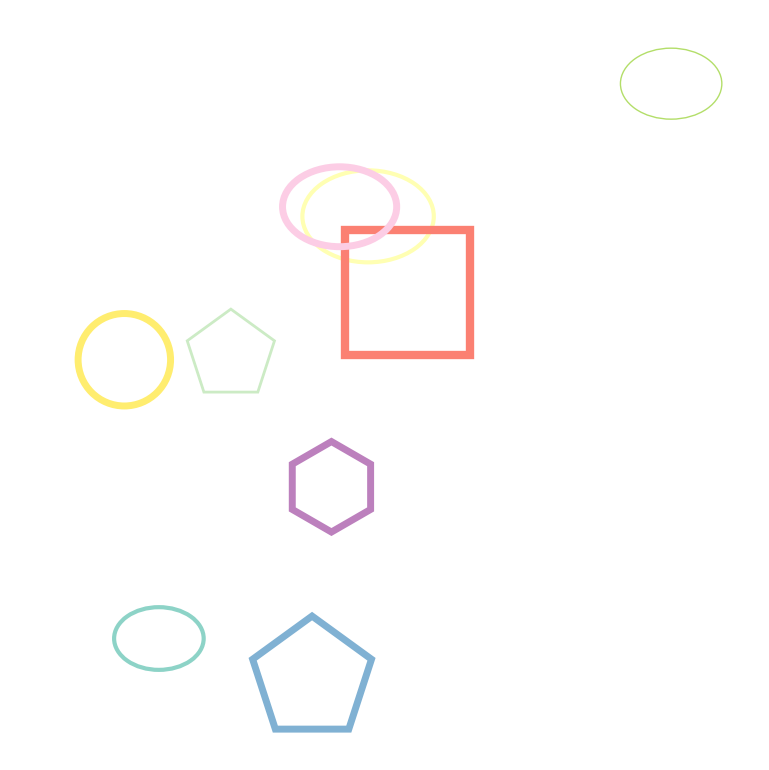[{"shape": "oval", "thickness": 1.5, "radius": 0.29, "center": [0.206, 0.171]}, {"shape": "oval", "thickness": 1.5, "radius": 0.43, "center": [0.478, 0.719]}, {"shape": "square", "thickness": 3, "radius": 0.41, "center": [0.529, 0.62]}, {"shape": "pentagon", "thickness": 2.5, "radius": 0.41, "center": [0.405, 0.119]}, {"shape": "oval", "thickness": 0.5, "radius": 0.33, "center": [0.872, 0.891]}, {"shape": "oval", "thickness": 2.5, "radius": 0.37, "center": [0.441, 0.732]}, {"shape": "hexagon", "thickness": 2.5, "radius": 0.29, "center": [0.43, 0.368]}, {"shape": "pentagon", "thickness": 1, "radius": 0.3, "center": [0.3, 0.539]}, {"shape": "circle", "thickness": 2.5, "radius": 0.3, "center": [0.161, 0.533]}]